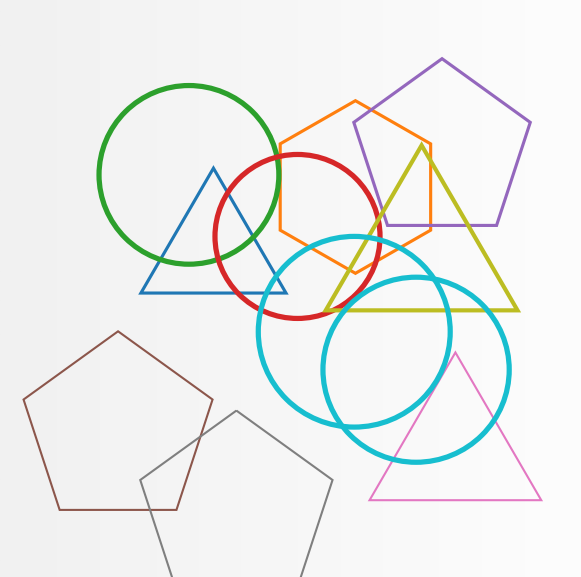[{"shape": "triangle", "thickness": 1.5, "radius": 0.72, "center": [0.367, 0.564]}, {"shape": "hexagon", "thickness": 1.5, "radius": 0.75, "center": [0.611, 0.675]}, {"shape": "circle", "thickness": 2.5, "radius": 0.77, "center": [0.325, 0.696]}, {"shape": "circle", "thickness": 2.5, "radius": 0.71, "center": [0.512, 0.59]}, {"shape": "pentagon", "thickness": 1.5, "radius": 0.8, "center": [0.76, 0.738]}, {"shape": "pentagon", "thickness": 1, "radius": 0.85, "center": [0.203, 0.254]}, {"shape": "triangle", "thickness": 1, "radius": 0.85, "center": [0.783, 0.218]}, {"shape": "pentagon", "thickness": 1, "radius": 0.87, "center": [0.407, 0.114]}, {"shape": "triangle", "thickness": 2, "radius": 0.95, "center": [0.725, 0.557]}, {"shape": "circle", "thickness": 2.5, "radius": 0.8, "center": [0.716, 0.359]}, {"shape": "circle", "thickness": 2.5, "radius": 0.83, "center": [0.609, 0.425]}]